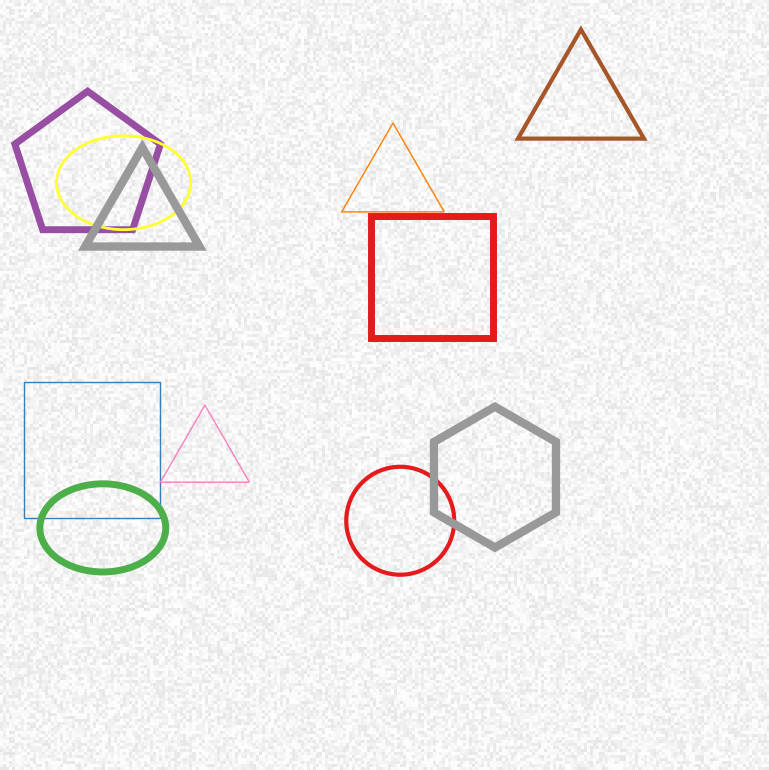[{"shape": "circle", "thickness": 1.5, "radius": 0.35, "center": [0.52, 0.324]}, {"shape": "square", "thickness": 2.5, "radius": 0.4, "center": [0.561, 0.64]}, {"shape": "square", "thickness": 0.5, "radius": 0.44, "center": [0.119, 0.416]}, {"shape": "oval", "thickness": 2.5, "radius": 0.41, "center": [0.134, 0.314]}, {"shape": "pentagon", "thickness": 2.5, "radius": 0.5, "center": [0.114, 0.782]}, {"shape": "triangle", "thickness": 0.5, "radius": 0.38, "center": [0.51, 0.763]}, {"shape": "oval", "thickness": 1, "radius": 0.44, "center": [0.161, 0.763]}, {"shape": "triangle", "thickness": 1.5, "radius": 0.47, "center": [0.754, 0.867]}, {"shape": "triangle", "thickness": 0.5, "radius": 0.33, "center": [0.266, 0.407]}, {"shape": "hexagon", "thickness": 3, "radius": 0.46, "center": [0.643, 0.38]}, {"shape": "triangle", "thickness": 3, "radius": 0.43, "center": [0.185, 0.723]}]